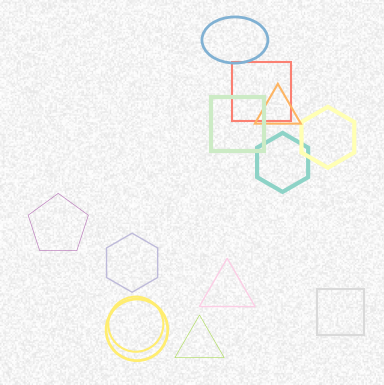[{"shape": "hexagon", "thickness": 3, "radius": 0.38, "center": [0.734, 0.578]}, {"shape": "hexagon", "thickness": 3, "radius": 0.4, "center": [0.852, 0.643]}, {"shape": "hexagon", "thickness": 1, "radius": 0.38, "center": [0.343, 0.318]}, {"shape": "square", "thickness": 1.5, "radius": 0.39, "center": [0.679, 0.763]}, {"shape": "oval", "thickness": 2, "radius": 0.43, "center": [0.61, 0.896]}, {"shape": "triangle", "thickness": 1.5, "radius": 0.34, "center": [0.722, 0.713]}, {"shape": "triangle", "thickness": 0.5, "radius": 0.37, "center": [0.518, 0.108]}, {"shape": "triangle", "thickness": 1, "radius": 0.42, "center": [0.59, 0.246]}, {"shape": "square", "thickness": 1.5, "radius": 0.3, "center": [0.885, 0.19]}, {"shape": "pentagon", "thickness": 0.5, "radius": 0.41, "center": [0.151, 0.416]}, {"shape": "square", "thickness": 3, "radius": 0.35, "center": [0.617, 0.679]}, {"shape": "circle", "thickness": 2, "radius": 0.4, "center": [0.356, 0.143]}, {"shape": "circle", "thickness": 1.5, "radius": 0.36, "center": [0.353, 0.158]}]